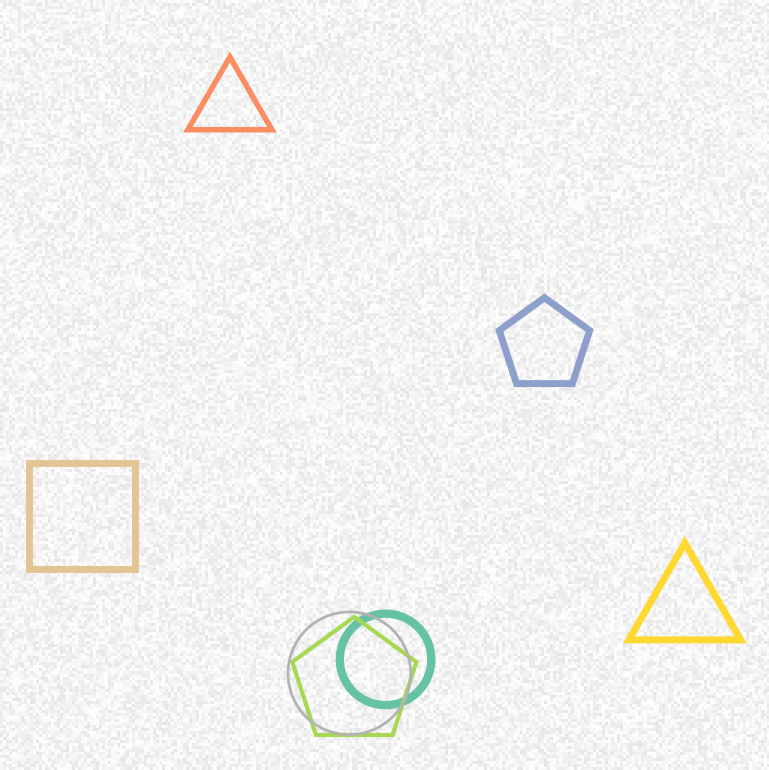[{"shape": "circle", "thickness": 3, "radius": 0.3, "center": [0.501, 0.144]}, {"shape": "triangle", "thickness": 2, "radius": 0.31, "center": [0.299, 0.863]}, {"shape": "pentagon", "thickness": 2.5, "radius": 0.31, "center": [0.707, 0.552]}, {"shape": "pentagon", "thickness": 1.5, "radius": 0.42, "center": [0.46, 0.114]}, {"shape": "triangle", "thickness": 2.5, "radius": 0.42, "center": [0.889, 0.211]}, {"shape": "square", "thickness": 2.5, "radius": 0.35, "center": [0.107, 0.33]}, {"shape": "circle", "thickness": 1, "radius": 0.4, "center": [0.454, 0.126]}]